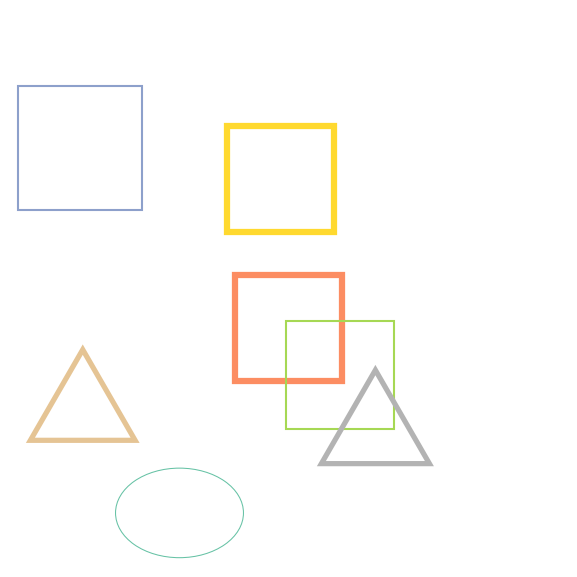[{"shape": "oval", "thickness": 0.5, "radius": 0.55, "center": [0.311, 0.111]}, {"shape": "square", "thickness": 3, "radius": 0.46, "center": [0.5, 0.432]}, {"shape": "square", "thickness": 1, "radius": 0.54, "center": [0.138, 0.743]}, {"shape": "square", "thickness": 1, "radius": 0.47, "center": [0.589, 0.35]}, {"shape": "square", "thickness": 3, "radius": 0.46, "center": [0.486, 0.689]}, {"shape": "triangle", "thickness": 2.5, "radius": 0.52, "center": [0.143, 0.289]}, {"shape": "triangle", "thickness": 2.5, "radius": 0.54, "center": [0.65, 0.25]}]